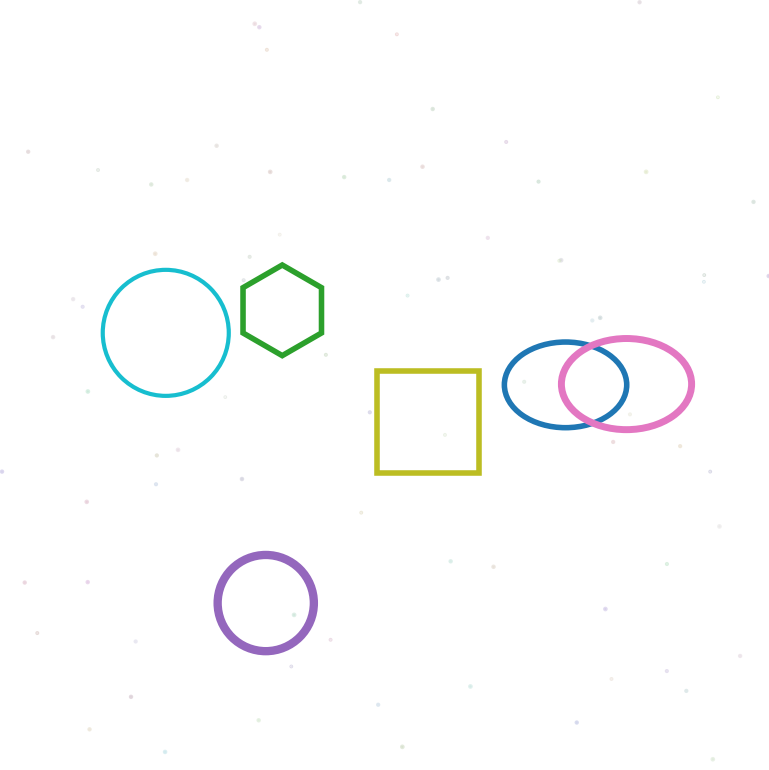[{"shape": "oval", "thickness": 2, "radius": 0.4, "center": [0.734, 0.5]}, {"shape": "hexagon", "thickness": 2, "radius": 0.29, "center": [0.367, 0.597]}, {"shape": "circle", "thickness": 3, "radius": 0.31, "center": [0.345, 0.217]}, {"shape": "oval", "thickness": 2.5, "radius": 0.42, "center": [0.814, 0.501]}, {"shape": "square", "thickness": 2, "radius": 0.33, "center": [0.556, 0.452]}, {"shape": "circle", "thickness": 1.5, "radius": 0.41, "center": [0.215, 0.568]}]